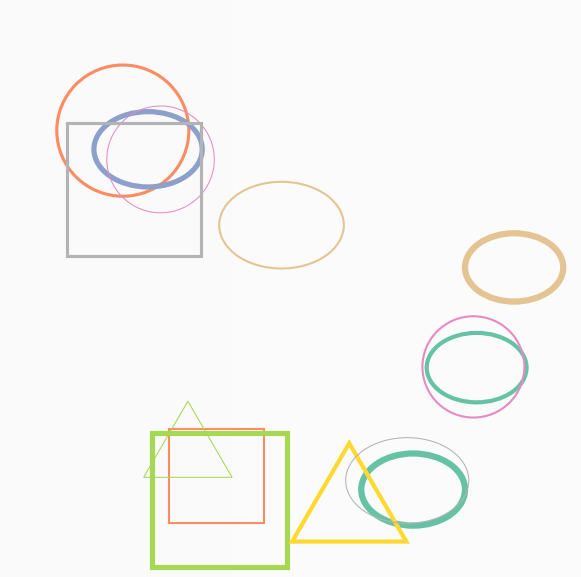[{"shape": "oval", "thickness": 3, "radius": 0.45, "center": [0.711, 0.151]}, {"shape": "oval", "thickness": 2, "radius": 0.43, "center": [0.82, 0.363]}, {"shape": "square", "thickness": 1, "radius": 0.41, "center": [0.372, 0.174]}, {"shape": "circle", "thickness": 1.5, "radius": 0.57, "center": [0.211, 0.773]}, {"shape": "oval", "thickness": 2.5, "radius": 0.47, "center": [0.255, 0.741]}, {"shape": "circle", "thickness": 1, "radius": 0.44, "center": [0.814, 0.364]}, {"shape": "circle", "thickness": 0.5, "radius": 0.46, "center": [0.276, 0.723]}, {"shape": "triangle", "thickness": 0.5, "radius": 0.44, "center": [0.323, 0.216]}, {"shape": "square", "thickness": 2.5, "radius": 0.58, "center": [0.378, 0.133]}, {"shape": "triangle", "thickness": 2, "radius": 0.57, "center": [0.601, 0.118]}, {"shape": "oval", "thickness": 1, "radius": 0.54, "center": [0.484, 0.609]}, {"shape": "oval", "thickness": 3, "radius": 0.42, "center": [0.885, 0.536]}, {"shape": "oval", "thickness": 0.5, "radius": 0.53, "center": [0.701, 0.167]}, {"shape": "square", "thickness": 1.5, "radius": 0.57, "center": [0.231, 0.671]}]